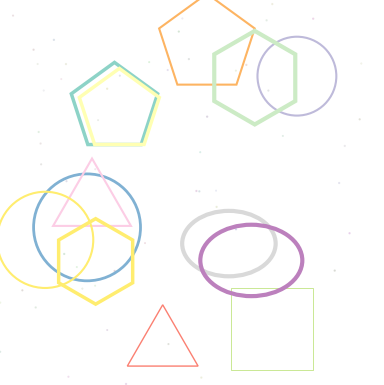[{"shape": "pentagon", "thickness": 2.5, "radius": 0.59, "center": [0.297, 0.72]}, {"shape": "pentagon", "thickness": 2.5, "radius": 0.55, "center": [0.31, 0.713]}, {"shape": "circle", "thickness": 1.5, "radius": 0.51, "center": [0.771, 0.802]}, {"shape": "triangle", "thickness": 1, "radius": 0.53, "center": [0.423, 0.102]}, {"shape": "circle", "thickness": 2, "radius": 0.69, "center": [0.226, 0.409]}, {"shape": "pentagon", "thickness": 1.5, "radius": 0.65, "center": [0.537, 0.886]}, {"shape": "square", "thickness": 0.5, "radius": 0.53, "center": [0.707, 0.145]}, {"shape": "triangle", "thickness": 1.5, "radius": 0.58, "center": [0.239, 0.472]}, {"shape": "oval", "thickness": 3, "radius": 0.61, "center": [0.595, 0.367]}, {"shape": "oval", "thickness": 3, "radius": 0.66, "center": [0.653, 0.324]}, {"shape": "hexagon", "thickness": 3, "radius": 0.61, "center": [0.662, 0.798]}, {"shape": "hexagon", "thickness": 2.5, "radius": 0.56, "center": [0.248, 0.321]}, {"shape": "circle", "thickness": 1.5, "radius": 0.62, "center": [0.117, 0.377]}]